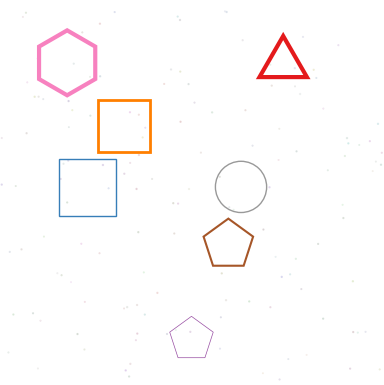[{"shape": "triangle", "thickness": 3, "radius": 0.36, "center": [0.736, 0.835]}, {"shape": "square", "thickness": 1, "radius": 0.37, "center": [0.228, 0.512]}, {"shape": "pentagon", "thickness": 0.5, "radius": 0.3, "center": [0.497, 0.119]}, {"shape": "square", "thickness": 2, "radius": 0.34, "center": [0.322, 0.673]}, {"shape": "pentagon", "thickness": 1.5, "radius": 0.34, "center": [0.593, 0.365]}, {"shape": "hexagon", "thickness": 3, "radius": 0.42, "center": [0.174, 0.837]}, {"shape": "circle", "thickness": 1, "radius": 0.33, "center": [0.626, 0.515]}]